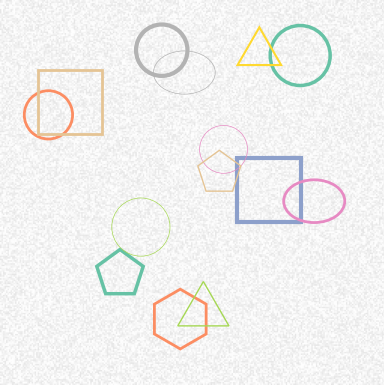[{"shape": "pentagon", "thickness": 2.5, "radius": 0.32, "center": [0.312, 0.288]}, {"shape": "circle", "thickness": 2.5, "radius": 0.39, "center": [0.78, 0.856]}, {"shape": "hexagon", "thickness": 2, "radius": 0.39, "center": [0.468, 0.171]}, {"shape": "circle", "thickness": 2, "radius": 0.31, "center": [0.126, 0.702]}, {"shape": "square", "thickness": 3, "radius": 0.41, "center": [0.698, 0.506]}, {"shape": "oval", "thickness": 2, "radius": 0.4, "center": [0.816, 0.477]}, {"shape": "circle", "thickness": 0.5, "radius": 0.31, "center": [0.581, 0.612]}, {"shape": "triangle", "thickness": 1, "radius": 0.38, "center": [0.528, 0.192]}, {"shape": "circle", "thickness": 0.5, "radius": 0.38, "center": [0.366, 0.41]}, {"shape": "triangle", "thickness": 1.5, "radius": 0.33, "center": [0.674, 0.864]}, {"shape": "pentagon", "thickness": 1, "radius": 0.29, "center": [0.57, 0.551]}, {"shape": "square", "thickness": 2, "radius": 0.41, "center": [0.182, 0.735]}, {"shape": "circle", "thickness": 3, "radius": 0.33, "center": [0.42, 0.87]}, {"shape": "oval", "thickness": 0.5, "radius": 0.4, "center": [0.479, 0.812]}]